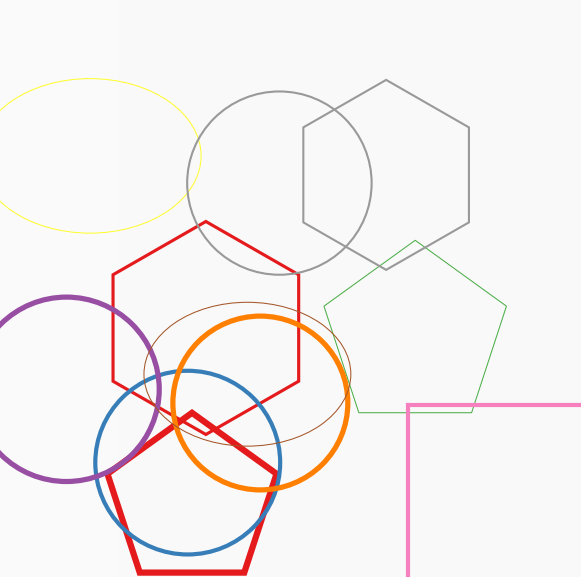[{"shape": "hexagon", "thickness": 1.5, "radius": 0.92, "center": [0.354, 0.431]}, {"shape": "pentagon", "thickness": 3, "radius": 0.76, "center": [0.33, 0.131]}, {"shape": "circle", "thickness": 2, "radius": 0.8, "center": [0.323, 0.198]}, {"shape": "pentagon", "thickness": 0.5, "radius": 0.83, "center": [0.714, 0.418]}, {"shape": "circle", "thickness": 2.5, "radius": 0.8, "center": [0.114, 0.325]}, {"shape": "circle", "thickness": 2.5, "radius": 0.75, "center": [0.448, 0.301]}, {"shape": "oval", "thickness": 0.5, "radius": 0.96, "center": [0.155, 0.729]}, {"shape": "oval", "thickness": 0.5, "radius": 0.89, "center": [0.426, 0.351]}, {"shape": "square", "thickness": 2, "radius": 0.97, "center": [0.895, 0.105]}, {"shape": "circle", "thickness": 1, "radius": 0.79, "center": [0.481, 0.682]}, {"shape": "hexagon", "thickness": 1, "radius": 0.82, "center": [0.664, 0.696]}]